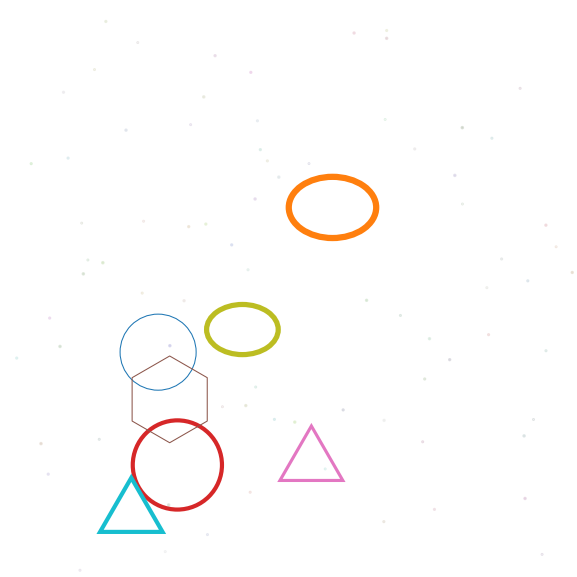[{"shape": "circle", "thickness": 0.5, "radius": 0.33, "center": [0.274, 0.389]}, {"shape": "oval", "thickness": 3, "radius": 0.38, "center": [0.576, 0.64]}, {"shape": "circle", "thickness": 2, "radius": 0.39, "center": [0.307, 0.194]}, {"shape": "hexagon", "thickness": 0.5, "radius": 0.38, "center": [0.294, 0.308]}, {"shape": "triangle", "thickness": 1.5, "radius": 0.31, "center": [0.539, 0.199]}, {"shape": "oval", "thickness": 2.5, "radius": 0.31, "center": [0.42, 0.429]}, {"shape": "triangle", "thickness": 2, "radius": 0.31, "center": [0.227, 0.109]}]